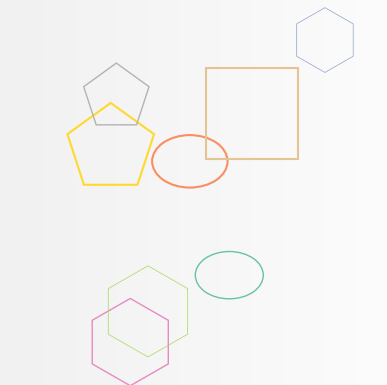[{"shape": "oval", "thickness": 1, "radius": 0.44, "center": [0.592, 0.285]}, {"shape": "oval", "thickness": 1.5, "radius": 0.49, "center": [0.49, 0.581]}, {"shape": "hexagon", "thickness": 0.5, "radius": 0.42, "center": [0.839, 0.896]}, {"shape": "hexagon", "thickness": 1, "radius": 0.57, "center": [0.336, 0.111]}, {"shape": "hexagon", "thickness": 0.5, "radius": 0.59, "center": [0.382, 0.191]}, {"shape": "pentagon", "thickness": 1.5, "radius": 0.59, "center": [0.286, 0.615]}, {"shape": "square", "thickness": 1.5, "radius": 0.59, "center": [0.65, 0.705]}, {"shape": "pentagon", "thickness": 1, "radius": 0.44, "center": [0.3, 0.747]}]